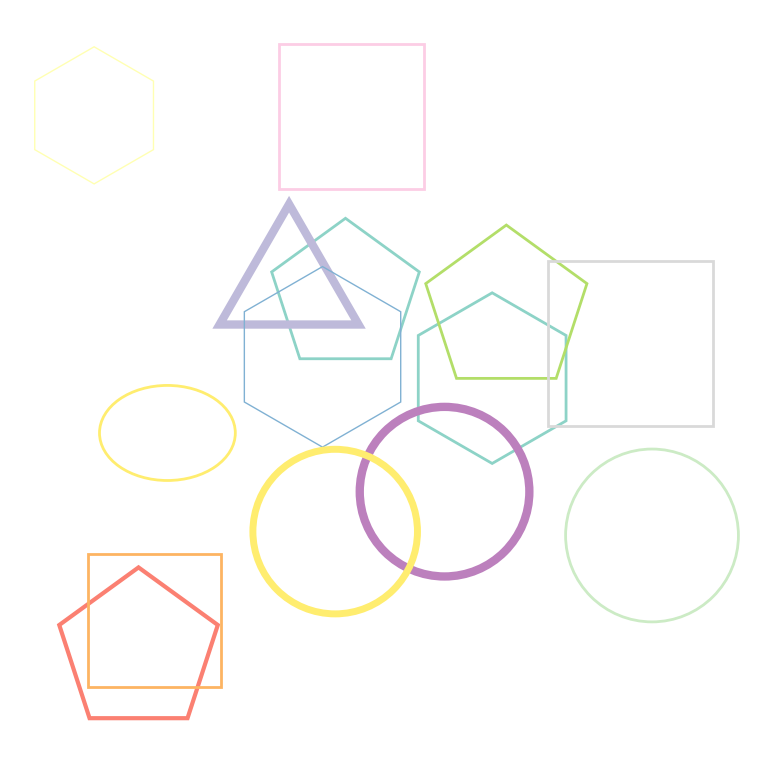[{"shape": "pentagon", "thickness": 1, "radius": 0.5, "center": [0.449, 0.616]}, {"shape": "hexagon", "thickness": 1, "radius": 0.55, "center": [0.639, 0.509]}, {"shape": "hexagon", "thickness": 0.5, "radius": 0.45, "center": [0.122, 0.85]}, {"shape": "triangle", "thickness": 3, "radius": 0.52, "center": [0.375, 0.631]}, {"shape": "pentagon", "thickness": 1.5, "radius": 0.54, "center": [0.18, 0.155]}, {"shape": "hexagon", "thickness": 0.5, "radius": 0.59, "center": [0.419, 0.537]}, {"shape": "square", "thickness": 1, "radius": 0.43, "center": [0.2, 0.194]}, {"shape": "pentagon", "thickness": 1, "radius": 0.55, "center": [0.658, 0.598]}, {"shape": "square", "thickness": 1, "radius": 0.47, "center": [0.457, 0.849]}, {"shape": "square", "thickness": 1, "radius": 0.54, "center": [0.819, 0.553]}, {"shape": "circle", "thickness": 3, "radius": 0.55, "center": [0.577, 0.361]}, {"shape": "circle", "thickness": 1, "radius": 0.56, "center": [0.847, 0.305]}, {"shape": "circle", "thickness": 2.5, "radius": 0.53, "center": [0.435, 0.31]}, {"shape": "oval", "thickness": 1, "radius": 0.44, "center": [0.217, 0.438]}]